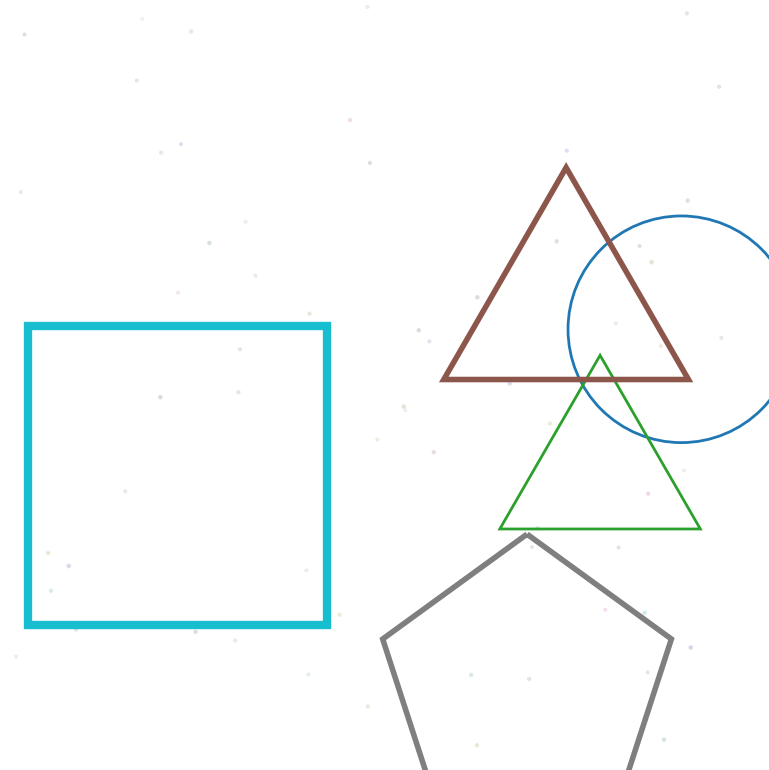[{"shape": "circle", "thickness": 1, "radius": 0.74, "center": [0.885, 0.572]}, {"shape": "triangle", "thickness": 1, "radius": 0.75, "center": [0.779, 0.388]}, {"shape": "triangle", "thickness": 2, "radius": 0.92, "center": [0.735, 0.599]}, {"shape": "pentagon", "thickness": 2, "radius": 0.99, "center": [0.684, 0.109]}, {"shape": "square", "thickness": 3, "radius": 0.97, "center": [0.231, 0.382]}]